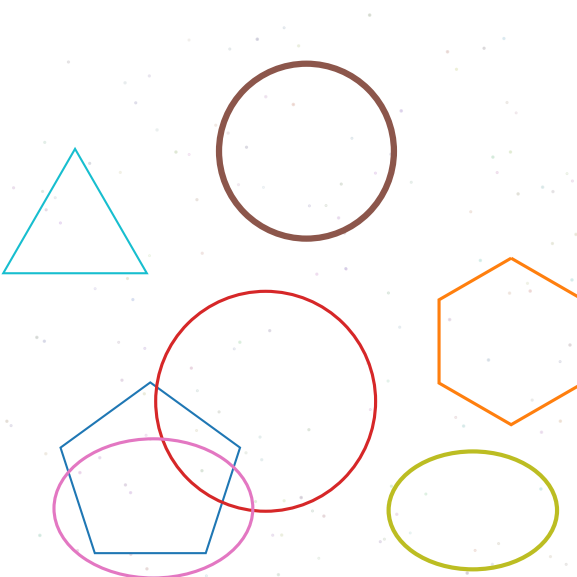[{"shape": "pentagon", "thickness": 1, "radius": 0.82, "center": [0.26, 0.174]}, {"shape": "hexagon", "thickness": 1.5, "radius": 0.72, "center": [0.885, 0.408]}, {"shape": "circle", "thickness": 1.5, "radius": 0.95, "center": [0.46, 0.304]}, {"shape": "circle", "thickness": 3, "radius": 0.76, "center": [0.531, 0.737]}, {"shape": "oval", "thickness": 1.5, "radius": 0.86, "center": [0.266, 0.119]}, {"shape": "oval", "thickness": 2, "radius": 0.73, "center": [0.819, 0.115]}, {"shape": "triangle", "thickness": 1, "radius": 0.72, "center": [0.13, 0.598]}]